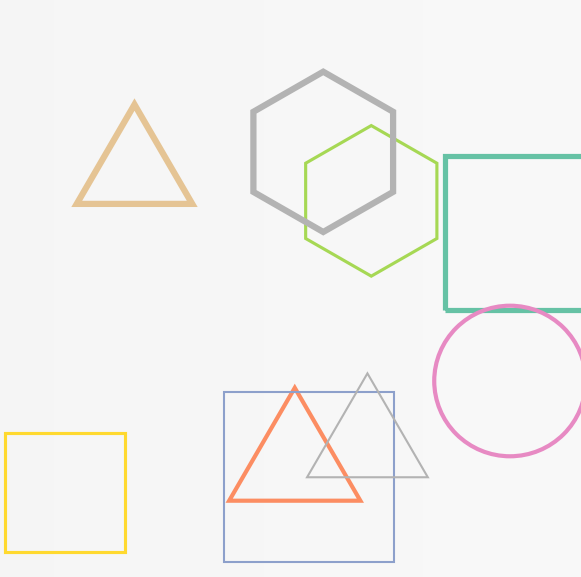[{"shape": "square", "thickness": 2.5, "radius": 0.66, "center": [0.898, 0.595]}, {"shape": "triangle", "thickness": 2, "radius": 0.65, "center": [0.507, 0.197]}, {"shape": "square", "thickness": 1, "radius": 0.73, "center": [0.532, 0.173]}, {"shape": "circle", "thickness": 2, "radius": 0.65, "center": [0.877, 0.339]}, {"shape": "hexagon", "thickness": 1.5, "radius": 0.65, "center": [0.639, 0.651]}, {"shape": "square", "thickness": 1.5, "radius": 0.52, "center": [0.111, 0.147]}, {"shape": "triangle", "thickness": 3, "radius": 0.57, "center": [0.231, 0.703]}, {"shape": "hexagon", "thickness": 3, "radius": 0.69, "center": [0.556, 0.736]}, {"shape": "triangle", "thickness": 1, "radius": 0.6, "center": [0.632, 0.233]}]